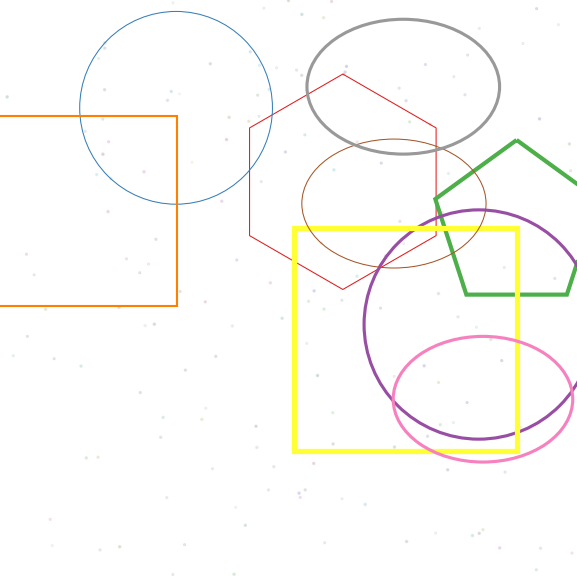[{"shape": "hexagon", "thickness": 0.5, "radius": 0.93, "center": [0.594, 0.684]}, {"shape": "circle", "thickness": 0.5, "radius": 0.83, "center": [0.305, 0.812]}, {"shape": "pentagon", "thickness": 2, "radius": 0.74, "center": [0.895, 0.609]}, {"shape": "circle", "thickness": 1.5, "radius": 0.99, "center": [0.829, 0.437]}, {"shape": "square", "thickness": 1, "radius": 0.82, "center": [0.141, 0.634]}, {"shape": "square", "thickness": 2.5, "radius": 0.97, "center": [0.702, 0.411]}, {"shape": "oval", "thickness": 0.5, "radius": 0.8, "center": [0.682, 0.647]}, {"shape": "oval", "thickness": 1.5, "radius": 0.78, "center": [0.836, 0.308]}, {"shape": "oval", "thickness": 1.5, "radius": 0.83, "center": [0.698, 0.849]}]